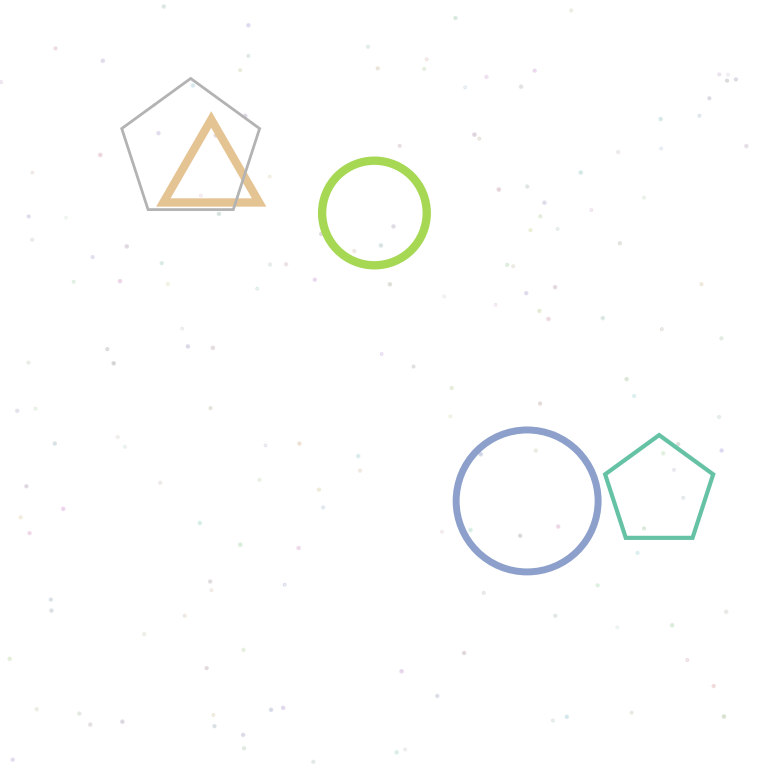[{"shape": "pentagon", "thickness": 1.5, "radius": 0.37, "center": [0.856, 0.361]}, {"shape": "circle", "thickness": 2.5, "radius": 0.46, "center": [0.685, 0.349]}, {"shape": "circle", "thickness": 3, "radius": 0.34, "center": [0.486, 0.723]}, {"shape": "triangle", "thickness": 3, "radius": 0.36, "center": [0.274, 0.773]}, {"shape": "pentagon", "thickness": 1, "radius": 0.47, "center": [0.248, 0.804]}]